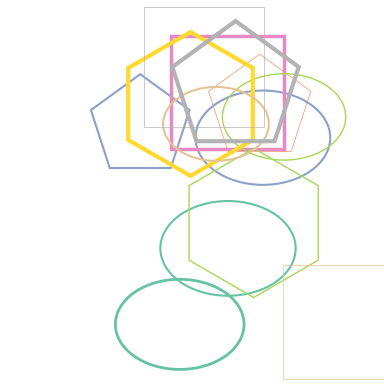[{"shape": "oval", "thickness": 2, "radius": 0.84, "center": [0.467, 0.157]}, {"shape": "oval", "thickness": 1.5, "radius": 0.88, "center": [0.592, 0.355]}, {"shape": "pentagon", "thickness": 0.5, "radius": 0.7, "center": [0.674, 0.72]}, {"shape": "pentagon", "thickness": 1.5, "radius": 0.67, "center": [0.364, 0.672]}, {"shape": "oval", "thickness": 1.5, "radius": 0.87, "center": [0.683, 0.642]}, {"shape": "square", "thickness": 2.5, "radius": 0.73, "center": [0.591, 0.76]}, {"shape": "oval", "thickness": 1, "radius": 0.8, "center": [0.738, 0.696]}, {"shape": "hexagon", "thickness": 1, "radius": 0.97, "center": [0.659, 0.421]}, {"shape": "hexagon", "thickness": 3, "radius": 0.93, "center": [0.495, 0.73]}, {"shape": "oval", "thickness": 1.5, "radius": 0.69, "center": [0.561, 0.678]}, {"shape": "square", "thickness": 0.5, "radius": 0.74, "center": [0.884, 0.163]}, {"shape": "pentagon", "thickness": 3, "radius": 0.86, "center": [0.612, 0.773]}, {"shape": "square", "thickness": 0.5, "radius": 0.78, "center": [0.529, 0.826]}]